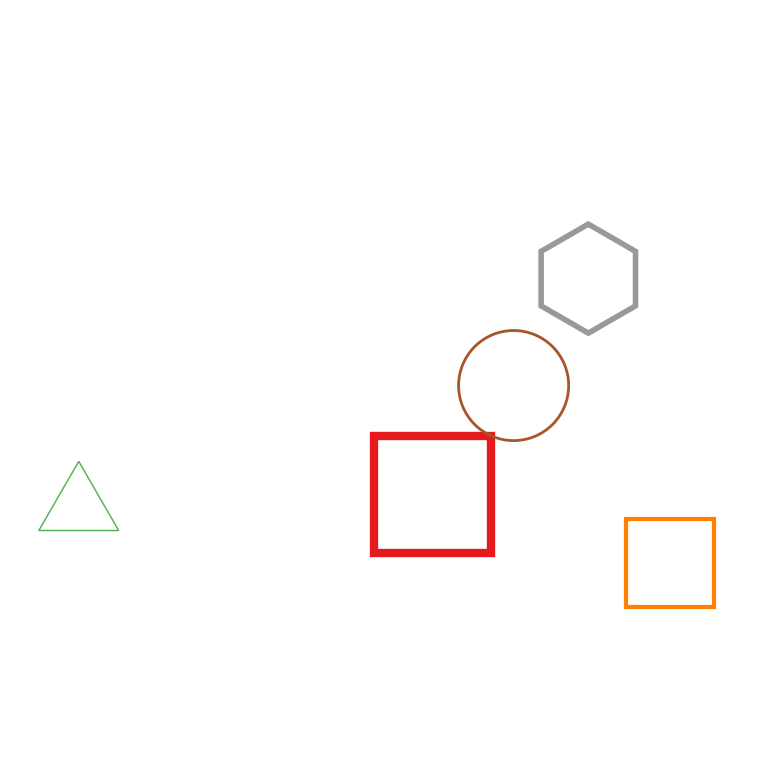[{"shape": "square", "thickness": 3, "radius": 0.38, "center": [0.562, 0.358]}, {"shape": "triangle", "thickness": 0.5, "radius": 0.3, "center": [0.102, 0.341]}, {"shape": "square", "thickness": 1.5, "radius": 0.29, "center": [0.87, 0.269]}, {"shape": "circle", "thickness": 1, "radius": 0.36, "center": [0.667, 0.499]}, {"shape": "hexagon", "thickness": 2, "radius": 0.35, "center": [0.764, 0.638]}]